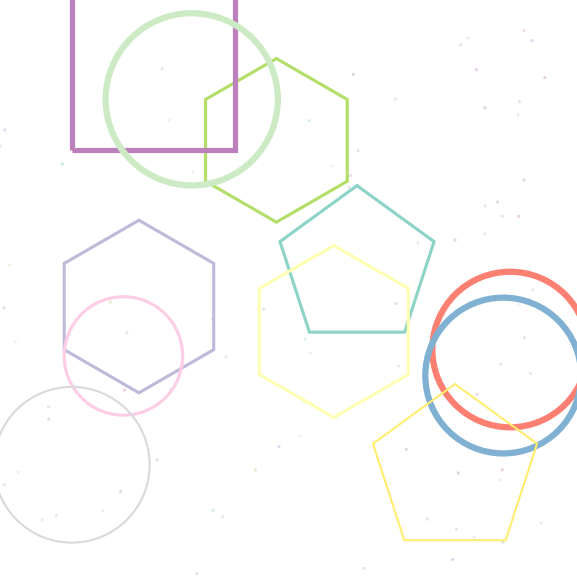[{"shape": "pentagon", "thickness": 1.5, "radius": 0.7, "center": [0.618, 0.537]}, {"shape": "hexagon", "thickness": 1.5, "radius": 0.74, "center": [0.578, 0.425]}, {"shape": "hexagon", "thickness": 1.5, "radius": 0.75, "center": [0.241, 0.468]}, {"shape": "circle", "thickness": 3, "radius": 0.67, "center": [0.883, 0.394]}, {"shape": "circle", "thickness": 3, "radius": 0.67, "center": [0.871, 0.349]}, {"shape": "hexagon", "thickness": 1.5, "radius": 0.71, "center": [0.479, 0.756]}, {"shape": "circle", "thickness": 1.5, "radius": 0.51, "center": [0.214, 0.383]}, {"shape": "circle", "thickness": 1, "radius": 0.67, "center": [0.124, 0.194]}, {"shape": "square", "thickness": 2.5, "radius": 0.7, "center": [0.265, 0.88]}, {"shape": "circle", "thickness": 3, "radius": 0.75, "center": [0.332, 0.827]}, {"shape": "pentagon", "thickness": 1, "radius": 0.75, "center": [0.788, 0.185]}]